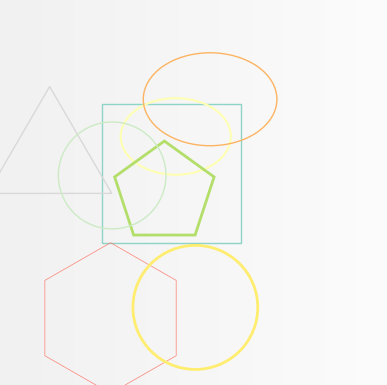[{"shape": "square", "thickness": 1, "radius": 0.9, "center": [0.443, 0.55]}, {"shape": "oval", "thickness": 1.5, "radius": 0.71, "center": [0.454, 0.646]}, {"shape": "hexagon", "thickness": 0.5, "radius": 0.98, "center": [0.285, 0.174]}, {"shape": "oval", "thickness": 1, "radius": 0.86, "center": [0.542, 0.742]}, {"shape": "pentagon", "thickness": 2, "radius": 0.67, "center": [0.424, 0.499]}, {"shape": "triangle", "thickness": 1, "radius": 0.93, "center": [0.128, 0.59]}, {"shape": "circle", "thickness": 1, "radius": 0.69, "center": [0.289, 0.544]}, {"shape": "circle", "thickness": 2, "radius": 0.81, "center": [0.504, 0.202]}]